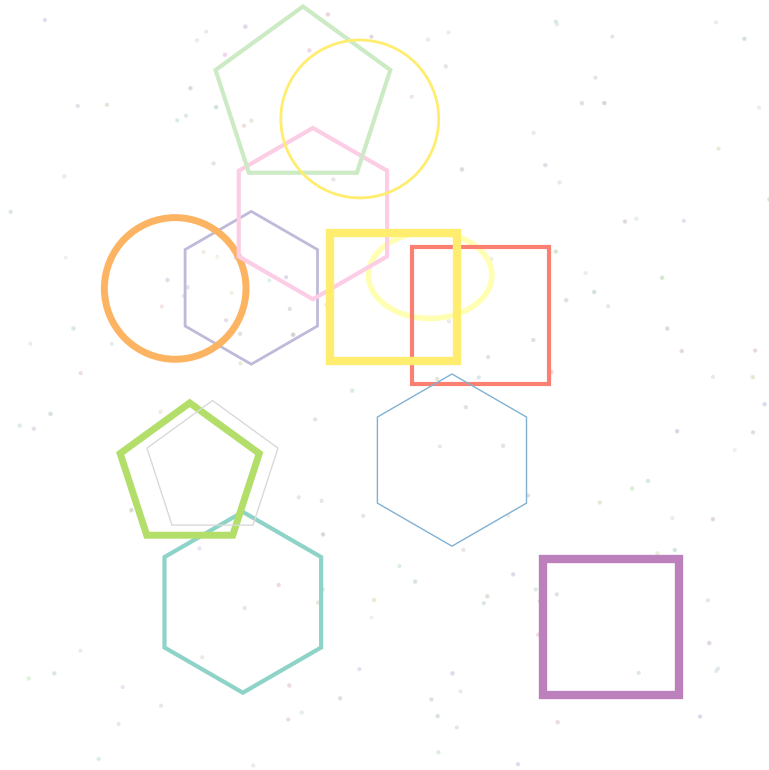[{"shape": "hexagon", "thickness": 1.5, "radius": 0.59, "center": [0.315, 0.218]}, {"shape": "oval", "thickness": 2, "radius": 0.4, "center": [0.559, 0.643]}, {"shape": "hexagon", "thickness": 1, "radius": 0.5, "center": [0.326, 0.626]}, {"shape": "square", "thickness": 1.5, "radius": 0.45, "center": [0.624, 0.59]}, {"shape": "hexagon", "thickness": 0.5, "radius": 0.56, "center": [0.587, 0.402]}, {"shape": "circle", "thickness": 2.5, "radius": 0.46, "center": [0.228, 0.625]}, {"shape": "pentagon", "thickness": 2.5, "radius": 0.47, "center": [0.246, 0.382]}, {"shape": "hexagon", "thickness": 1.5, "radius": 0.56, "center": [0.406, 0.723]}, {"shape": "pentagon", "thickness": 0.5, "radius": 0.45, "center": [0.276, 0.39]}, {"shape": "square", "thickness": 3, "radius": 0.44, "center": [0.794, 0.185]}, {"shape": "pentagon", "thickness": 1.5, "radius": 0.6, "center": [0.393, 0.872]}, {"shape": "circle", "thickness": 1, "radius": 0.51, "center": [0.467, 0.846]}, {"shape": "square", "thickness": 3, "radius": 0.41, "center": [0.511, 0.614]}]